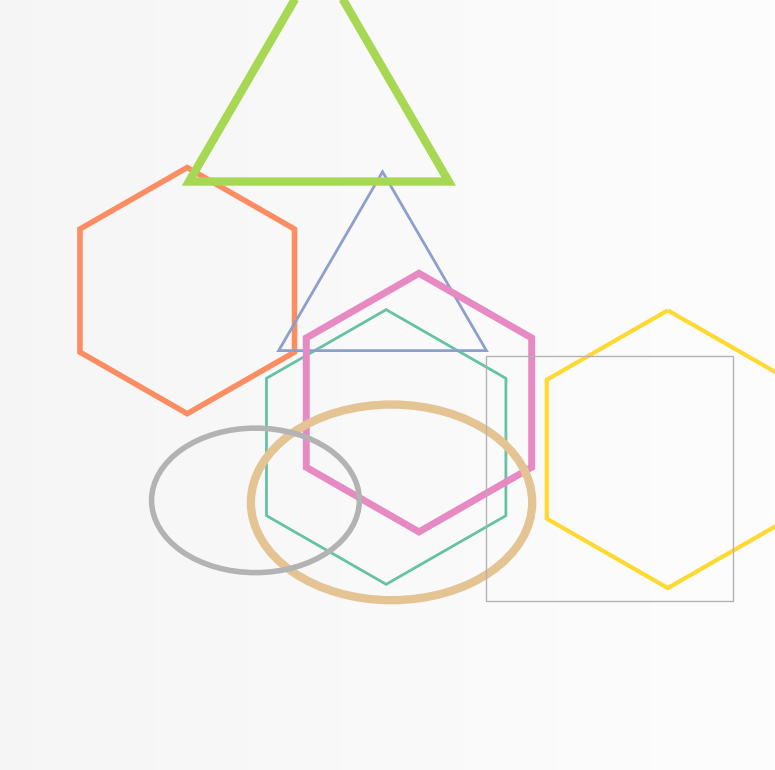[{"shape": "hexagon", "thickness": 1, "radius": 0.89, "center": [0.498, 0.42]}, {"shape": "hexagon", "thickness": 2, "radius": 0.8, "center": [0.242, 0.623]}, {"shape": "triangle", "thickness": 1, "radius": 0.77, "center": [0.494, 0.622]}, {"shape": "hexagon", "thickness": 2.5, "radius": 0.84, "center": [0.541, 0.477]}, {"shape": "triangle", "thickness": 3, "radius": 0.97, "center": [0.411, 0.861]}, {"shape": "hexagon", "thickness": 1.5, "radius": 0.9, "center": [0.862, 0.417]}, {"shape": "oval", "thickness": 3, "radius": 0.91, "center": [0.505, 0.348]}, {"shape": "oval", "thickness": 2, "radius": 0.67, "center": [0.33, 0.35]}, {"shape": "square", "thickness": 0.5, "radius": 0.8, "center": [0.786, 0.378]}]